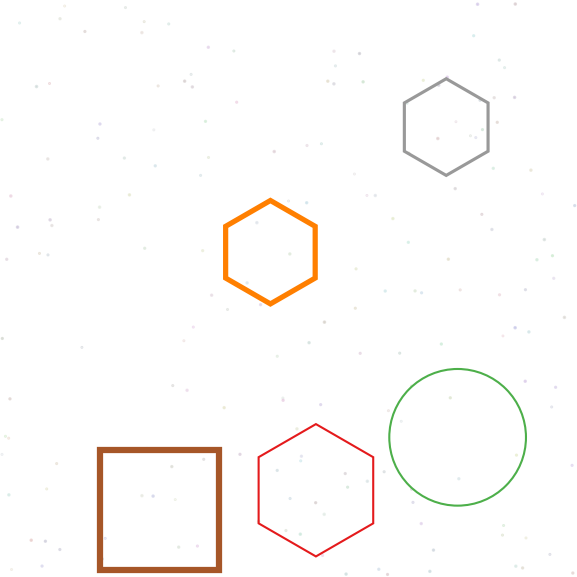[{"shape": "hexagon", "thickness": 1, "radius": 0.57, "center": [0.547, 0.15]}, {"shape": "circle", "thickness": 1, "radius": 0.59, "center": [0.792, 0.242]}, {"shape": "hexagon", "thickness": 2.5, "radius": 0.45, "center": [0.468, 0.562]}, {"shape": "square", "thickness": 3, "radius": 0.52, "center": [0.276, 0.116]}, {"shape": "hexagon", "thickness": 1.5, "radius": 0.42, "center": [0.773, 0.779]}]